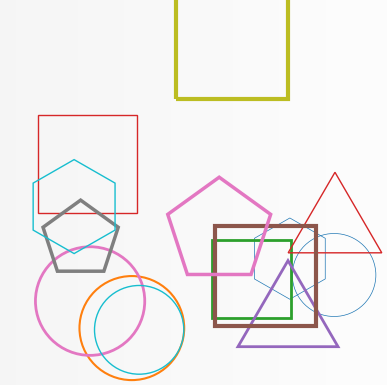[{"shape": "hexagon", "thickness": 0.5, "radius": 0.53, "center": [0.748, 0.328]}, {"shape": "circle", "thickness": 0.5, "radius": 0.54, "center": [0.862, 0.286]}, {"shape": "circle", "thickness": 1.5, "radius": 0.68, "center": [0.34, 0.148]}, {"shape": "square", "thickness": 2, "radius": 0.51, "center": [0.649, 0.276]}, {"shape": "square", "thickness": 1, "radius": 0.64, "center": [0.226, 0.574]}, {"shape": "triangle", "thickness": 1, "radius": 0.7, "center": [0.864, 0.413]}, {"shape": "triangle", "thickness": 2, "radius": 0.75, "center": [0.743, 0.174]}, {"shape": "square", "thickness": 3, "radius": 0.65, "center": [0.685, 0.284]}, {"shape": "pentagon", "thickness": 2.5, "radius": 0.7, "center": [0.566, 0.4]}, {"shape": "circle", "thickness": 2, "radius": 0.71, "center": [0.232, 0.218]}, {"shape": "pentagon", "thickness": 2.5, "radius": 0.51, "center": [0.208, 0.378]}, {"shape": "square", "thickness": 3, "radius": 0.73, "center": [0.598, 0.888]}, {"shape": "hexagon", "thickness": 1, "radius": 0.61, "center": [0.191, 0.463]}, {"shape": "circle", "thickness": 1, "radius": 0.58, "center": [0.359, 0.143]}]